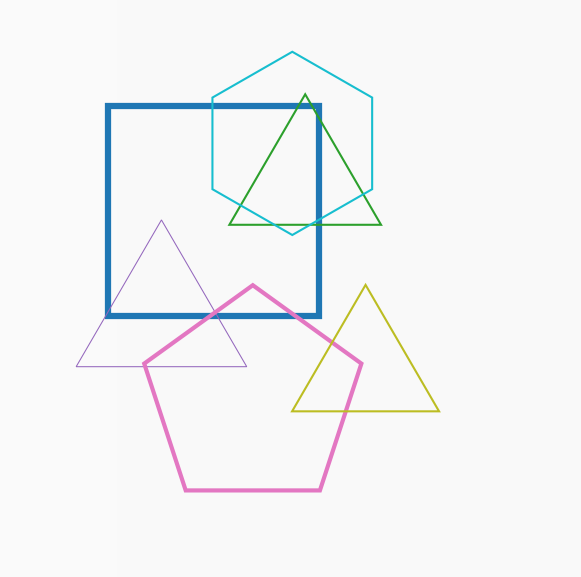[{"shape": "square", "thickness": 3, "radius": 0.91, "center": [0.367, 0.634]}, {"shape": "triangle", "thickness": 1, "radius": 0.75, "center": [0.525, 0.685]}, {"shape": "triangle", "thickness": 0.5, "radius": 0.85, "center": [0.278, 0.449]}, {"shape": "pentagon", "thickness": 2, "radius": 0.98, "center": [0.435, 0.309]}, {"shape": "triangle", "thickness": 1, "radius": 0.73, "center": [0.629, 0.36]}, {"shape": "hexagon", "thickness": 1, "radius": 0.79, "center": [0.503, 0.751]}]